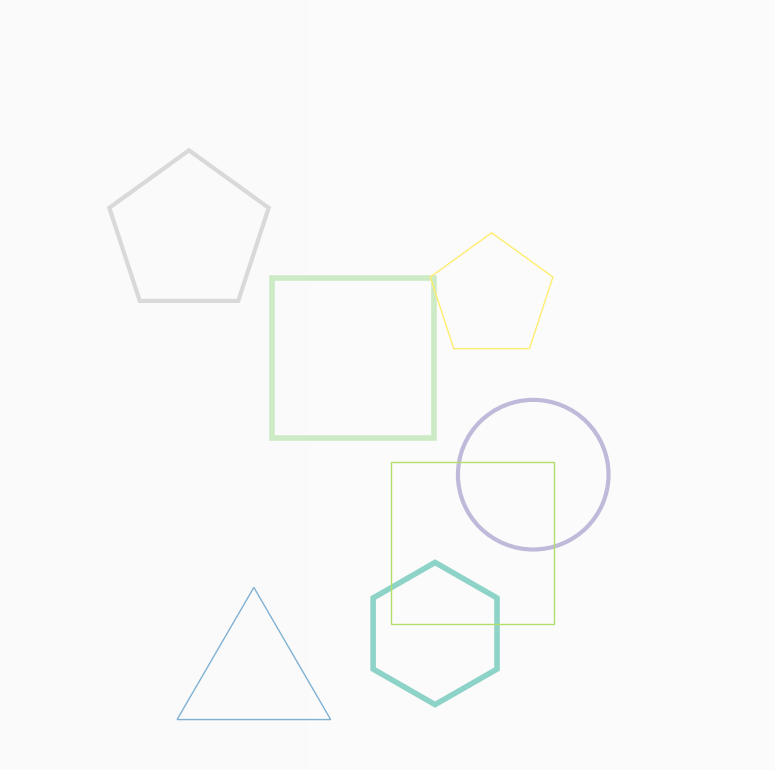[{"shape": "hexagon", "thickness": 2, "radius": 0.46, "center": [0.561, 0.177]}, {"shape": "circle", "thickness": 1.5, "radius": 0.49, "center": [0.688, 0.384]}, {"shape": "triangle", "thickness": 0.5, "radius": 0.57, "center": [0.328, 0.123]}, {"shape": "square", "thickness": 0.5, "radius": 0.53, "center": [0.61, 0.295]}, {"shape": "pentagon", "thickness": 1.5, "radius": 0.54, "center": [0.244, 0.697]}, {"shape": "square", "thickness": 2, "radius": 0.52, "center": [0.455, 0.535]}, {"shape": "pentagon", "thickness": 0.5, "radius": 0.42, "center": [0.634, 0.615]}]